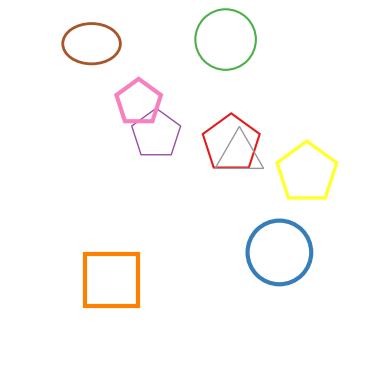[{"shape": "pentagon", "thickness": 1.5, "radius": 0.39, "center": [0.601, 0.628]}, {"shape": "circle", "thickness": 3, "radius": 0.41, "center": [0.726, 0.344]}, {"shape": "circle", "thickness": 1.5, "radius": 0.39, "center": [0.586, 0.897]}, {"shape": "pentagon", "thickness": 1, "radius": 0.33, "center": [0.406, 0.652]}, {"shape": "square", "thickness": 3, "radius": 0.34, "center": [0.29, 0.273]}, {"shape": "pentagon", "thickness": 2.5, "radius": 0.41, "center": [0.797, 0.552]}, {"shape": "oval", "thickness": 2, "radius": 0.37, "center": [0.238, 0.886]}, {"shape": "pentagon", "thickness": 3, "radius": 0.3, "center": [0.36, 0.734]}, {"shape": "triangle", "thickness": 1, "radius": 0.36, "center": [0.622, 0.599]}]